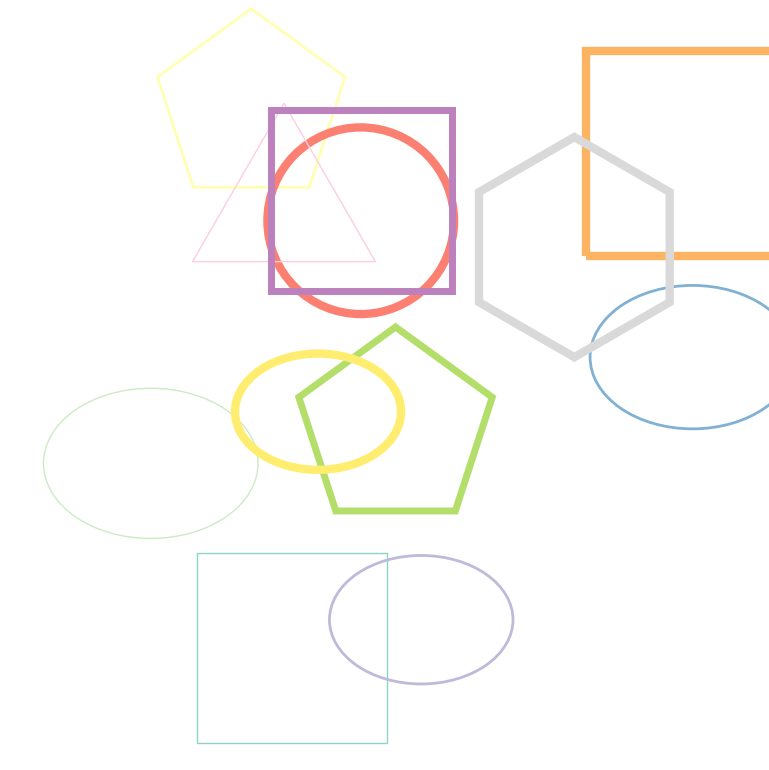[{"shape": "square", "thickness": 0.5, "radius": 0.62, "center": [0.38, 0.158]}, {"shape": "pentagon", "thickness": 1, "radius": 0.64, "center": [0.326, 0.86]}, {"shape": "oval", "thickness": 1, "radius": 0.6, "center": [0.547, 0.195]}, {"shape": "circle", "thickness": 3, "radius": 0.61, "center": [0.468, 0.713]}, {"shape": "oval", "thickness": 1, "radius": 0.67, "center": [0.899, 0.536]}, {"shape": "square", "thickness": 3, "radius": 0.67, "center": [0.894, 0.801]}, {"shape": "pentagon", "thickness": 2.5, "radius": 0.66, "center": [0.514, 0.443]}, {"shape": "triangle", "thickness": 0.5, "radius": 0.69, "center": [0.369, 0.729]}, {"shape": "hexagon", "thickness": 3, "radius": 0.71, "center": [0.746, 0.679]}, {"shape": "square", "thickness": 2.5, "radius": 0.59, "center": [0.469, 0.739]}, {"shape": "oval", "thickness": 0.5, "radius": 0.7, "center": [0.196, 0.398]}, {"shape": "oval", "thickness": 3, "radius": 0.54, "center": [0.413, 0.465]}]